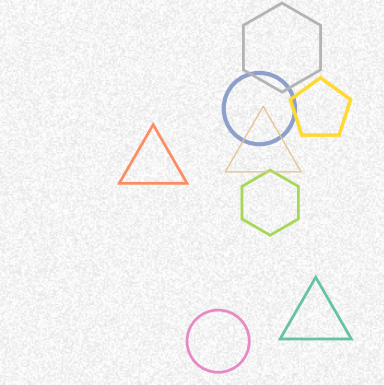[{"shape": "triangle", "thickness": 2, "radius": 0.53, "center": [0.82, 0.173]}, {"shape": "triangle", "thickness": 2, "radius": 0.51, "center": [0.398, 0.575]}, {"shape": "circle", "thickness": 3, "radius": 0.46, "center": [0.674, 0.718]}, {"shape": "circle", "thickness": 2, "radius": 0.4, "center": [0.567, 0.114]}, {"shape": "hexagon", "thickness": 2, "radius": 0.42, "center": [0.702, 0.474]}, {"shape": "pentagon", "thickness": 2.5, "radius": 0.41, "center": [0.832, 0.716]}, {"shape": "triangle", "thickness": 1, "radius": 0.57, "center": [0.684, 0.61]}, {"shape": "hexagon", "thickness": 2, "radius": 0.58, "center": [0.732, 0.876]}]